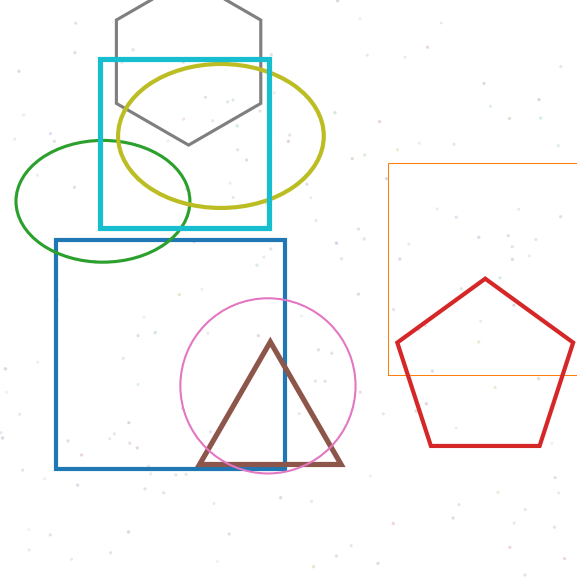[{"shape": "square", "thickness": 2, "radius": 0.99, "center": [0.295, 0.385]}, {"shape": "square", "thickness": 0.5, "radius": 0.92, "center": [0.855, 0.533]}, {"shape": "oval", "thickness": 1.5, "radius": 0.75, "center": [0.178, 0.651]}, {"shape": "pentagon", "thickness": 2, "radius": 0.8, "center": [0.84, 0.356]}, {"shape": "triangle", "thickness": 2.5, "radius": 0.71, "center": [0.468, 0.266]}, {"shape": "circle", "thickness": 1, "radius": 0.76, "center": [0.464, 0.331]}, {"shape": "hexagon", "thickness": 1.5, "radius": 0.72, "center": [0.327, 0.892]}, {"shape": "oval", "thickness": 2, "radius": 0.89, "center": [0.383, 0.764]}, {"shape": "square", "thickness": 2.5, "radius": 0.73, "center": [0.32, 0.75]}]